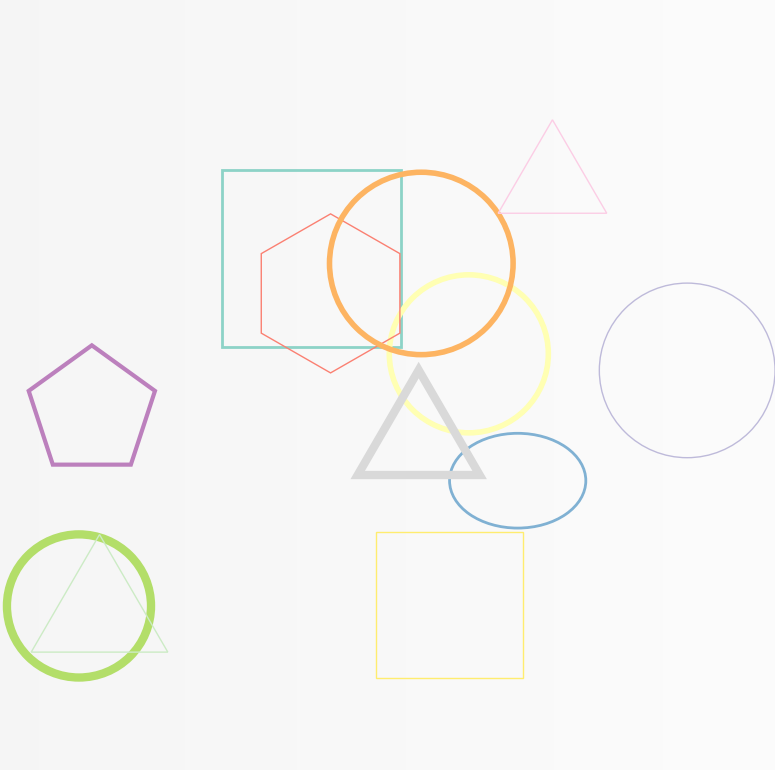[{"shape": "square", "thickness": 1, "radius": 0.58, "center": [0.402, 0.664]}, {"shape": "circle", "thickness": 2, "radius": 0.51, "center": [0.605, 0.54]}, {"shape": "circle", "thickness": 0.5, "radius": 0.57, "center": [0.887, 0.519]}, {"shape": "hexagon", "thickness": 0.5, "radius": 0.52, "center": [0.427, 0.619]}, {"shape": "oval", "thickness": 1, "radius": 0.44, "center": [0.668, 0.376]}, {"shape": "circle", "thickness": 2, "radius": 0.59, "center": [0.544, 0.658]}, {"shape": "circle", "thickness": 3, "radius": 0.46, "center": [0.102, 0.213]}, {"shape": "triangle", "thickness": 0.5, "radius": 0.4, "center": [0.713, 0.764]}, {"shape": "triangle", "thickness": 3, "radius": 0.45, "center": [0.54, 0.429]}, {"shape": "pentagon", "thickness": 1.5, "radius": 0.43, "center": [0.118, 0.466]}, {"shape": "triangle", "thickness": 0.5, "radius": 0.51, "center": [0.128, 0.204]}, {"shape": "square", "thickness": 0.5, "radius": 0.47, "center": [0.58, 0.215]}]